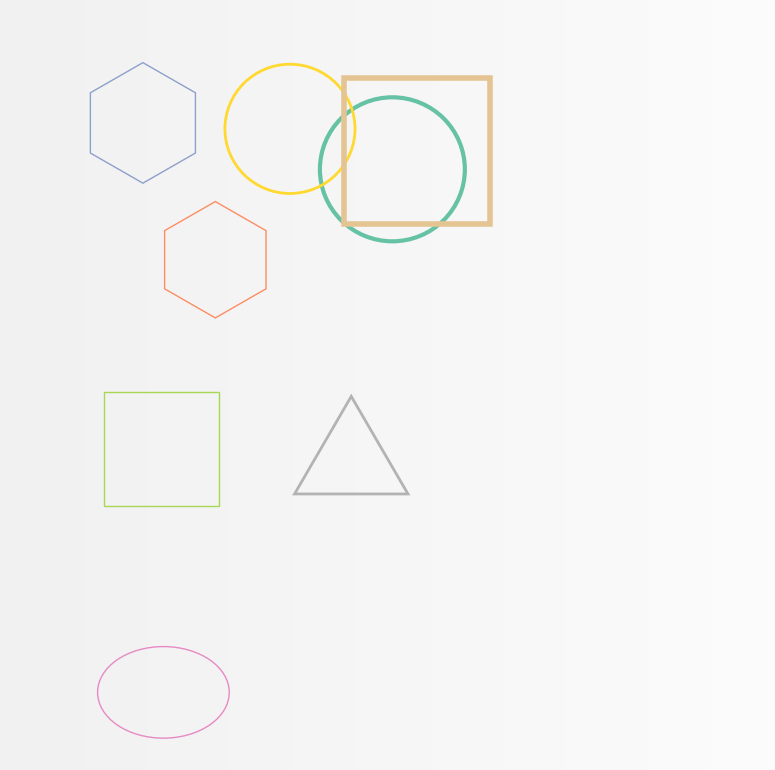[{"shape": "circle", "thickness": 1.5, "radius": 0.47, "center": [0.506, 0.78]}, {"shape": "hexagon", "thickness": 0.5, "radius": 0.38, "center": [0.278, 0.663]}, {"shape": "hexagon", "thickness": 0.5, "radius": 0.39, "center": [0.184, 0.84]}, {"shape": "oval", "thickness": 0.5, "radius": 0.42, "center": [0.211, 0.101]}, {"shape": "square", "thickness": 0.5, "radius": 0.37, "center": [0.208, 0.417]}, {"shape": "circle", "thickness": 1, "radius": 0.42, "center": [0.374, 0.833]}, {"shape": "square", "thickness": 2, "radius": 0.47, "center": [0.538, 0.804]}, {"shape": "triangle", "thickness": 1, "radius": 0.42, "center": [0.453, 0.401]}]